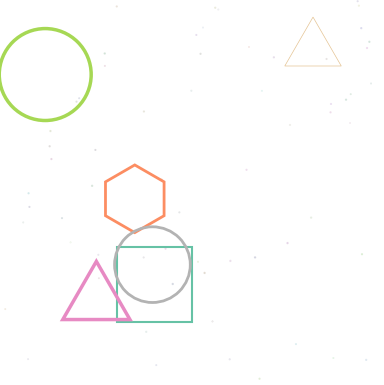[{"shape": "square", "thickness": 1.5, "radius": 0.49, "center": [0.402, 0.26]}, {"shape": "hexagon", "thickness": 2, "radius": 0.44, "center": [0.35, 0.484]}, {"shape": "triangle", "thickness": 2.5, "radius": 0.5, "center": [0.25, 0.22]}, {"shape": "circle", "thickness": 2.5, "radius": 0.6, "center": [0.117, 0.806]}, {"shape": "triangle", "thickness": 0.5, "radius": 0.42, "center": [0.813, 0.871]}, {"shape": "circle", "thickness": 2, "radius": 0.49, "center": [0.396, 0.313]}]